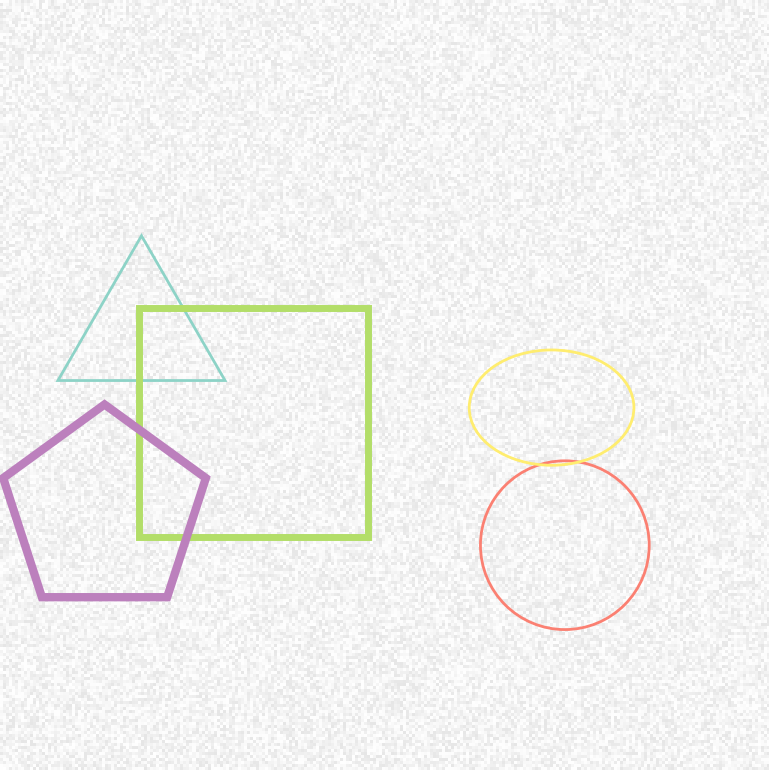[{"shape": "triangle", "thickness": 1, "radius": 0.63, "center": [0.184, 0.568]}, {"shape": "circle", "thickness": 1, "radius": 0.55, "center": [0.734, 0.292]}, {"shape": "square", "thickness": 2.5, "radius": 0.74, "center": [0.329, 0.451]}, {"shape": "pentagon", "thickness": 3, "radius": 0.69, "center": [0.136, 0.336]}, {"shape": "oval", "thickness": 1, "radius": 0.53, "center": [0.716, 0.471]}]